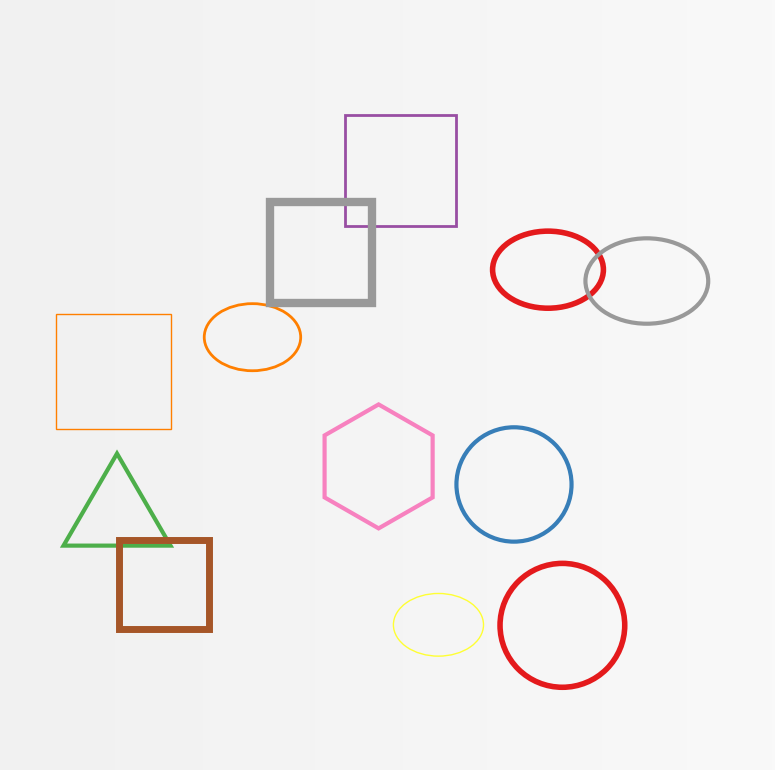[{"shape": "circle", "thickness": 2, "radius": 0.4, "center": [0.726, 0.188]}, {"shape": "oval", "thickness": 2, "radius": 0.36, "center": [0.707, 0.65]}, {"shape": "circle", "thickness": 1.5, "radius": 0.37, "center": [0.663, 0.371]}, {"shape": "triangle", "thickness": 1.5, "radius": 0.4, "center": [0.151, 0.331]}, {"shape": "square", "thickness": 1, "radius": 0.36, "center": [0.516, 0.779]}, {"shape": "square", "thickness": 0.5, "radius": 0.37, "center": [0.146, 0.517]}, {"shape": "oval", "thickness": 1, "radius": 0.31, "center": [0.326, 0.562]}, {"shape": "oval", "thickness": 0.5, "radius": 0.29, "center": [0.566, 0.189]}, {"shape": "square", "thickness": 2.5, "radius": 0.29, "center": [0.211, 0.241]}, {"shape": "hexagon", "thickness": 1.5, "radius": 0.4, "center": [0.489, 0.394]}, {"shape": "square", "thickness": 3, "radius": 0.33, "center": [0.414, 0.673]}, {"shape": "oval", "thickness": 1.5, "radius": 0.4, "center": [0.835, 0.635]}]